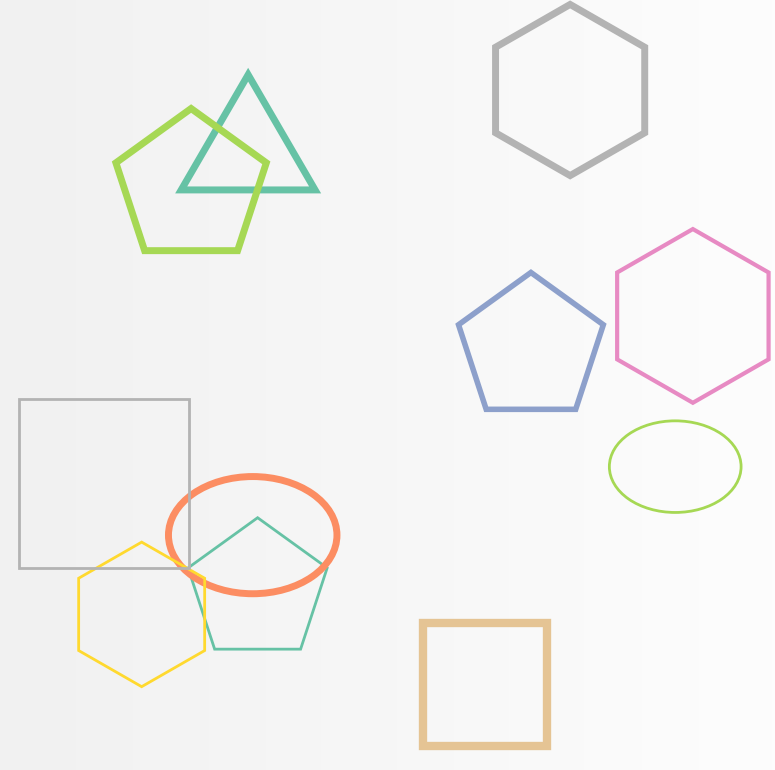[{"shape": "pentagon", "thickness": 1, "radius": 0.47, "center": [0.332, 0.233]}, {"shape": "triangle", "thickness": 2.5, "radius": 0.5, "center": [0.32, 0.803]}, {"shape": "oval", "thickness": 2.5, "radius": 0.54, "center": [0.326, 0.305]}, {"shape": "pentagon", "thickness": 2, "radius": 0.49, "center": [0.685, 0.548]}, {"shape": "hexagon", "thickness": 1.5, "radius": 0.56, "center": [0.894, 0.59]}, {"shape": "oval", "thickness": 1, "radius": 0.42, "center": [0.871, 0.394]}, {"shape": "pentagon", "thickness": 2.5, "radius": 0.51, "center": [0.247, 0.757]}, {"shape": "hexagon", "thickness": 1, "radius": 0.47, "center": [0.183, 0.202]}, {"shape": "square", "thickness": 3, "radius": 0.4, "center": [0.626, 0.111]}, {"shape": "hexagon", "thickness": 2.5, "radius": 0.56, "center": [0.736, 0.883]}, {"shape": "square", "thickness": 1, "radius": 0.55, "center": [0.134, 0.372]}]